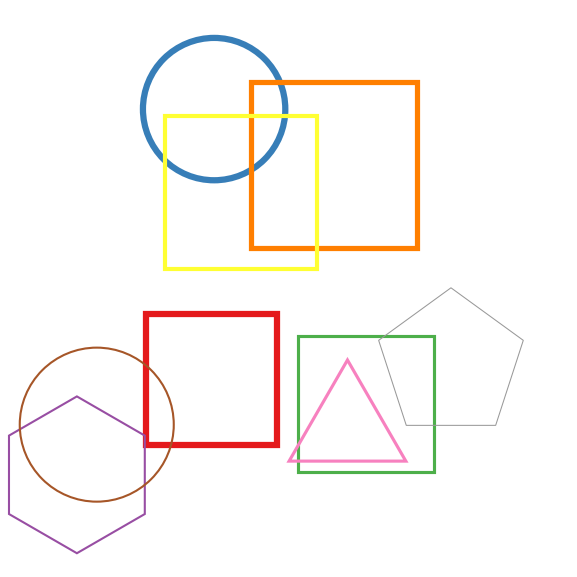[{"shape": "square", "thickness": 3, "radius": 0.57, "center": [0.366, 0.342]}, {"shape": "circle", "thickness": 3, "radius": 0.62, "center": [0.371, 0.81]}, {"shape": "square", "thickness": 1.5, "radius": 0.59, "center": [0.633, 0.299]}, {"shape": "hexagon", "thickness": 1, "radius": 0.68, "center": [0.133, 0.177]}, {"shape": "square", "thickness": 2.5, "radius": 0.72, "center": [0.578, 0.714]}, {"shape": "square", "thickness": 2, "radius": 0.66, "center": [0.418, 0.666]}, {"shape": "circle", "thickness": 1, "radius": 0.67, "center": [0.168, 0.264]}, {"shape": "triangle", "thickness": 1.5, "radius": 0.58, "center": [0.602, 0.259]}, {"shape": "pentagon", "thickness": 0.5, "radius": 0.66, "center": [0.781, 0.369]}]